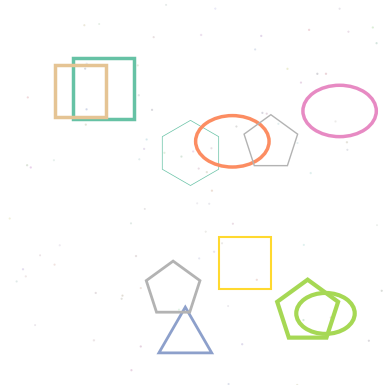[{"shape": "square", "thickness": 2.5, "radius": 0.4, "center": [0.269, 0.771]}, {"shape": "hexagon", "thickness": 0.5, "radius": 0.42, "center": [0.495, 0.603]}, {"shape": "oval", "thickness": 2.5, "radius": 0.48, "center": [0.603, 0.633]}, {"shape": "triangle", "thickness": 2, "radius": 0.4, "center": [0.481, 0.123]}, {"shape": "oval", "thickness": 2.5, "radius": 0.48, "center": [0.882, 0.712]}, {"shape": "oval", "thickness": 3, "radius": 0.38, "center": [0.845, 0.186]}, {"shape": "pentagon", "thickness": 3, "radius": 0.42, "center": [0.799, 0.19]}, {"shape": "square", "thickness": 1.5, "radius": 0.34, "center": [0.636, 0.317]}, {"shape": "square", "thickness": 2.5, "radius": 0.34, "center": [0.209, 0.763]}, {"shape": "pentagon", "thickness": 2, "radius": 0.37, "center": [0.45, 0.248]}, {"shape": "pentagon", "thickness": 1, "radius": 0.37, "center": [0.704, 0.629]}]